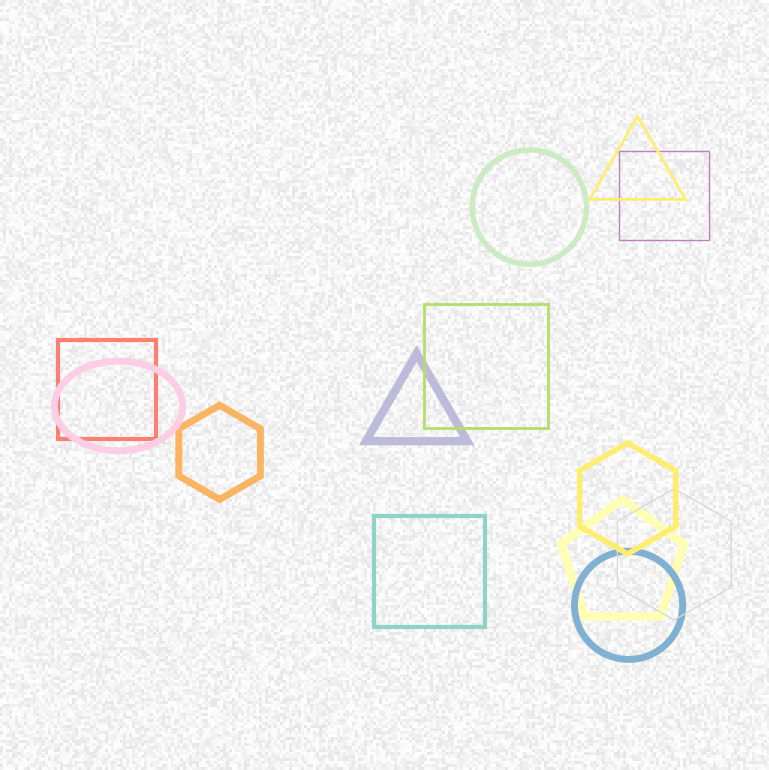[{"shape": "square", "thickness": 1.5, "radius": 0.36, "center": [0.558, 0.258]}, {"shape": "pentagon", "thickness": 3, "radius": 0.42, "center": [0.808, 0.268]}, {"shape": "triangle", "thickness": 3, "radius": 0.38, "center": [0.541, 0.465]}, {"shape": "square", "thickness": 1.5, "radius": 0.32, "center": [0.139, 0.494]}, {"shape": "circle", "thickness": 2.5, "radius": 0.35, "center": [0.816, 0.214]}, {"shape": "hexagon", "thickness": 2.5, "radius": 0.31, "center": [0.285, 0.413]}, {"shape": "square", "thickness": 1, "radius": 0.4, "center": [0.631, 0.525]}, {"shape": "oval", "thickness": 2.5, "radius": 0.42, "center": [0.154, 0.473]}, {"shape": "hexagon", "thickness": 0.5, "radius": 0.43, "center": [0.876, 0.28]}, {"shape": "square", "thickness": 0.5, "radius": 0.29, "center": [0.862, 0.746]}, {"shape": "circle", "thickness": 2, "radius": 0.37, "center": [0.687, 0.731]}, {"shape": "triangle", "thickness": 1, "radius": 0.36, "center": [0.828, 0.777]}, {"shape": "hexagon", "thickness": 2, "radius": 0.36, "center": [0.815, 0.353]}]